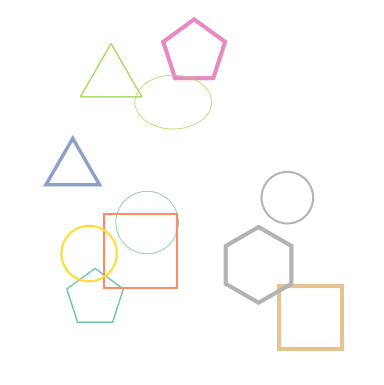[{"shape": "pentagon", "thickness": 1, "radius": 0.39, "center": [0.247, 0.226]}, {"shape": "circle", "thickness": 0.5, "radius": 0.41, "center": [0.382, 0.422]}, {"shape": "square", "thickness": 1.5, "radius": 0.48, "center": [0.364, 0.348]}, {"shape": "triangle", "thickness": 2.5, "radius": 0.4, "center": [0.189, 0.56]}, {"shape": "pentagon", "thickness": 3, "radius": 0.42, "center": [0.504, 0.865]}, {"shape": "oval", "thickness": 0.5, "radius": 0.5, "center": [0.45, 0.735]}, {"shape": "triangle", "thickness": 1, "radius": 0.46, "center": [0.288, 0.795]}, {"shape": "circle", "thickness": 1.5, "radius": 0.36, "center": [0.231, 0.341]}, {"shape": "square", "thickness": 3, "radius": 0.41, "center": [0.807, 0.175]}, {"shape": "hexagon", "thickness": 3, "radius": 0.49, "center": [0.672, 0.312]}, {"shape": "circle", "thickness": 1.5, "radius": 0.34, "center": [0.746, 0.487]}]